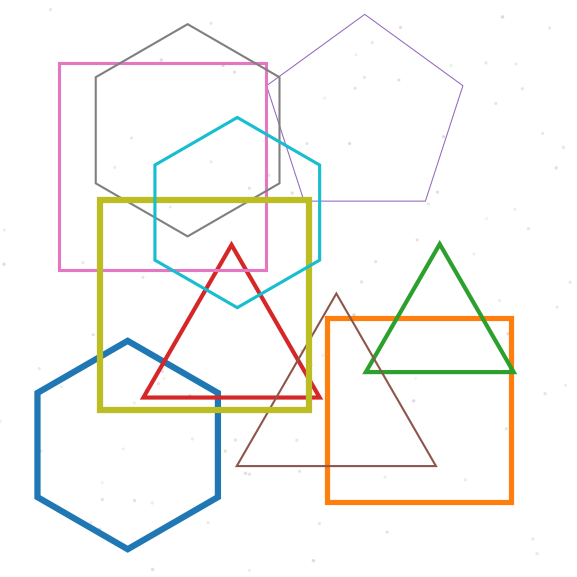[{"shape": "hexagon", "thickness": 3, "radius": 0.9, "center": [0.221, 0.229]}, {"shape": "square", "thickness": 2.5, "radius": 0.8, "center": [0.725, 0.289]}, {"shape": "triangle", "thickness": 2, "radius": 0.74, "center": [0.761, 0.429]}, {"shape": "triangle", "thickness": 2, "radius": 0.88, "center": [0.401, 0.399]}, {"shape": "pentagon", "thickness": 0.5, "radius": 0.89, "center": [0.632, 0.796]}, {"shape": "triangle", "thickness": 1, "radius": 1.0, "center": [0.582, 0.292]}, {"shape": "square", "thickness": 1.5, "radius": 0.9, "center": [0.282, 0.71]}, {"shape": "hexagon", "thickness": 1, "radius": 0.92, "center": [0.325, 0.774]}, {"shape": "square", "thickness": 3, "radius": 0.91, "center": [0.355, 0.471]}, {"shape": "hexagon", "thickness": 1.5, "radius": 0.82, "center": [0.411, 0.631]}]